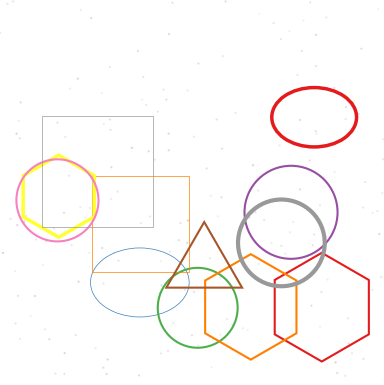[{"shape": "hexagon", "thickness": 1.5, "radius": 0.71, "center": [0.836, 0.202]}, {"shape": "oval", "thickness": 2.5, "radius": 0.55, "center": [0.816, 0.695]}, {"shape": "oval", "thickness": 0.5, "radius": 0.64, "center": [0.363, 0.266]}, {"shape": "circle", "thickness": 1.5, "radius": 0.52, "center": [0.514, 0.201]}, {"shape": "circle", "thickness": 1.5, "radius": 0.6, "center": [0.756, 0.449]}, {"shape": "square", "thickness": 0.5, "radius": 0.63, "center": [0.365, 0.419]}, {"shape": "hexagon", "thickness": 1.5, "radius": 0.68, "center": [0.651, 0.203]}, {"shape": "hexagon", "thickness": 2.5, "radius": 0.53, "center": [0.153, 0.49]}, {"shape": "triangle", "thickness": 1.5, "radius": 0.57, "center": [0.53, 0.31]}, {"shape": "circle", "thickness": 1.5, "radius": 0.53, "center": [0.149, 0.48]}, {"shape": "square", "thickness": 0.5, "radius": 0.72, "center": [0.253, 0.554]}, {"shape": "circle", "thickness": 3, "radius": 0.56, "center": [0.731, 0.369]}]